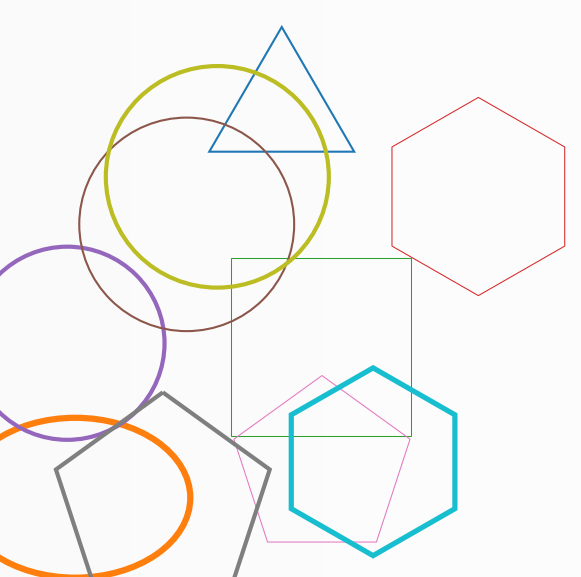[{"shape": "triangle", "thickness": 1, "radius": 0.72, "center": [0.485, 0.808]}, {"shape": "oval", "thickness": 3, "radius": 0.99, "center": [0.13, 0.137]}, {"shape": "square", "thickness": 0.5, "radius": 0.77, "center": [0.552, 0.398]}, {"shape": "hexagon", "thickness": 0.5, "radius": 0.86, "center": [0.823, 0.659]}, {"shape": "circle", "thickness": 2, "radius": 0.84, "center": [0.116, 0.405]}, {"shape": "circle", "thickness": 1, "radius": 0.92, "center": [0.321, 0.611]}, {"shape": "pentagon", "thickness": 0.5, "radius": 0.8, "center": [0.554, 0.189]}, {"shape": "pentagon", "thickness": 2, "radius": 0.97, "center": [0.28, 0.126]}, {"shape": "circle", "thickness": 2, "radius": 0.96, "center": [0.374, 0.693]}, {"shape": "hexagon", "thickness": 2.5, "radius": 0.81, "center": [0.642, 0.2]}]